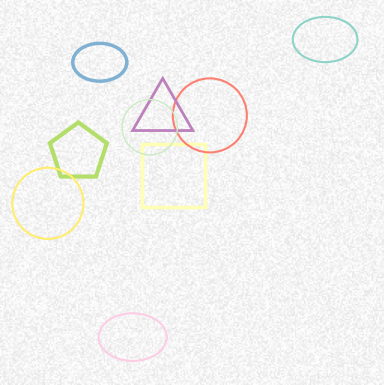[{"shape": "oval", "thickness": 1.5, "radius": 0.42, "center": [0.845, 0.897]}, {"shape": "square", "thickness": 2.5, "radius": 0.41, "center": [0.451, 0.545]}, {"shape": "circle", "thickness": 1.5, "radius": 0.48, "center": [0.545, 0.7]}, {"shape": "oval", "thickness": 2.5, "radius": 0.35, "center": [0.259, 0.838]}, {"shape": "pentagon", "thickness": 3, "radius": 0.39, "center": [0.204, 0.604]}, {"shape": "oval", "thickness": 1.5, "radius": 0.44, "center": [0.345, 0.124]}, {"shape": "triangle", "thickness": 2, "radius": 0.45, "center": [0.423, 0.706]}, {"shape": "circle", "thickness": 1, "radius": 0.36, "center": [0.389, 0.67]}, {"shape": "circle", "thickness": 1.5, "radius": 0.46, "center": [0.124, 0.472]}]